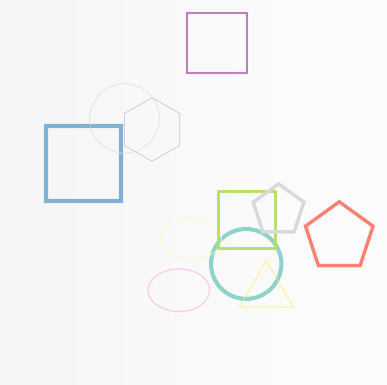[{"shape": "circle", "thickness": 3, "radius": 0.45, "center": [0.635, 0.314]}, {"shape": "oval", "thickness": 0.5, "radius": 0.39, "center": [0.493, 0.38]}, {"shape": "hexagon", "thickness": 0.5, "radius": 0.41, "center": [0.392, 0.664]}, {"shape": "pentagon", "thickness": 2.5, "radius": 0.46, "center": [0.876, 0.384]}, {"shape": "square", "thickness": 3, "radius": 0.48, "center": [0.214, 0.575]}, {"shape": "square", "thickness": 2, "radius": 0.37, "center": [0.635, 0.43]}, {"shape": "oval", "thickness": 1, "radius": 0.4, "center": [0.462, 0.246]}, {"shape": "pentagon", "thickness": 2.5, "radius": 0.34, "center": [0.719, 0.454]}, {"shape": "square", "thickness": 1.5, "radius": 0.39, "center": [0.56, 0.888]}, {"shape": "circle", "thickness": 0.5, "radius": 0.45, "center": [0.322, 0.692]}, {"shape": "triangle", "thickness": 0.5, "radius": 0.4, "center": [0.687, 0.243]}]